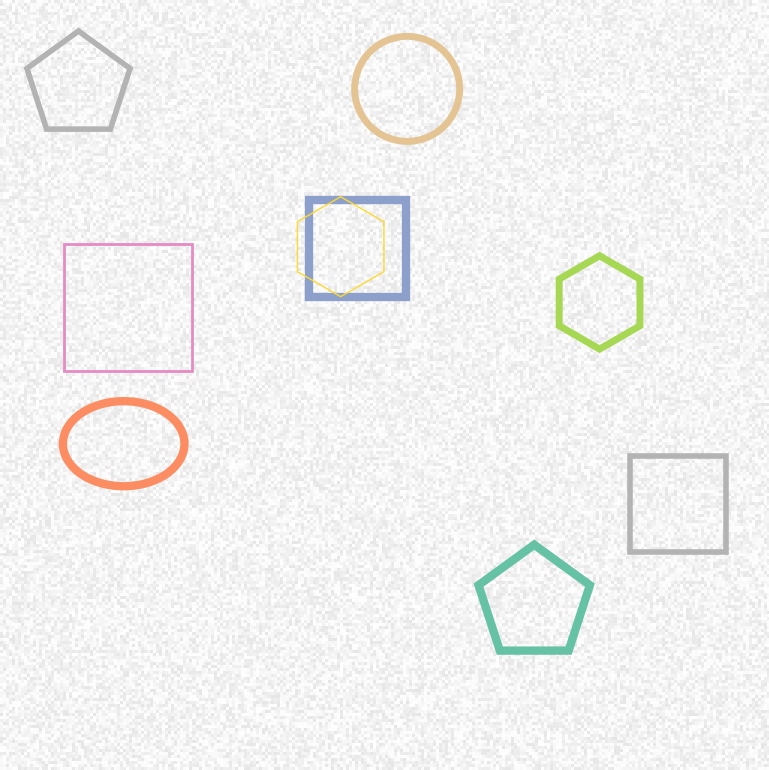[{"shape": "pentagon", "thickness": 3, "radius": 0.38, "center": [0.694, 0.217]}, {"shape": "oval", "thickness": 3, "radius": 0.39, "center": [0.161, 0.424]}, {"shape": "square", "thickness": 3, "radius": 0.31, "center": [0.464, 0.677]}, {"shape": "square", "thickness": 1, "radius": 0.41, "center": [0.166, 0.601]}, {"shape": "hexagon", "thickness": 2.5, "radius": 0.3, "center": [0.779, 0.607]}, {"shape": "hexagon", "thickness": 0.5, "radius": 0.32, "center": [0.442, 0.68]}, {"shape": "circle", "thickness": 2.5, "radius": 0.34, "center": [0.529, 0.885]}, {"shape": "square", "thickness": 2, "radius": 0.31, "center": [0.88, 0.345]}, {"shape": "pentagon", "thickness": 2, "radius": 0.35, "center": [0.102, 0.889]}]